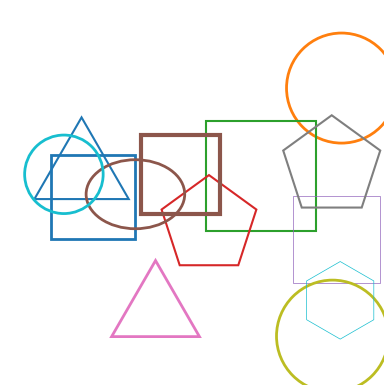[{"shape": "triangle", "thickness": 1.5, "radius": 0.71, "center": [0.212, 0.554]}, {"shape": "square", "thickness": 2, "radius": 0.55, "center": [0.242, 0.488]}, {"shape": "circle", "thickness": 2, "radius": 0.71, "center": [0.887, 0.771]}, {"shape": "square", "thickness": 1.5, "radius": 0.71, "center": [0.678, 0.543]}, {"shape": "pentagon", "thickness": 1.5, "radius": 0.65, "center": [0.543, 0.416]}, {"shape": "square", "thickness": 0.5, "radius": 0.56, "center": [0.874, 0.377]}, {"shape": "oval", "thickness": 2, "radius": 0.64, "center": [0.352, 0.496]}, {"shape": "square", "thickness": 3, "radius": 0.51, "center": [0.469, 0.548]}, {"shape": "triangle", "thickness": 2, "radius": 0.66, "center": [0.404, 0.192]}, {"shape": "pentagon", "thickness": 1.5, "radius": 0.66, "center": [0.862, 0.568]}, {"shape": "circle", "thickness": 2, "radius": 0.73, "center": [0.864, 0.127]}, {"shape": "circle", "thickness": 2, "radius": 0.51, "center": [0.166, 0.547]}, {"shape": "hexagon", "thickness": 0.5, "radius": 0.5, "center": [0.884, 0.22]}]